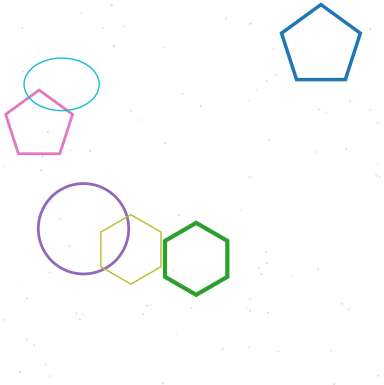[{"shape": "pentagon", "thickness": 2.5, "radius": 0.54, "center": [0.834, 0.88]}, {"shape": "hexagon", "thickness": 3, "radius": 0.47, "center": [0.51, 0.328]}, {"shape": "circle", "thickness": 2, "radius": 0.59, "center": [0.217, 0.406]}, {"shape": "pentagon", "thickness": 2, "radius": 0.46, "center": [0.102, 0.675]}, {"shape": "hexagon", "thickness": 1, "radius": 0.45, "center": [0.34, 0.352]}, {"shape": "oval", "thickness": 1, "radius": 0.49, "center": [0.16, 0.781]}]